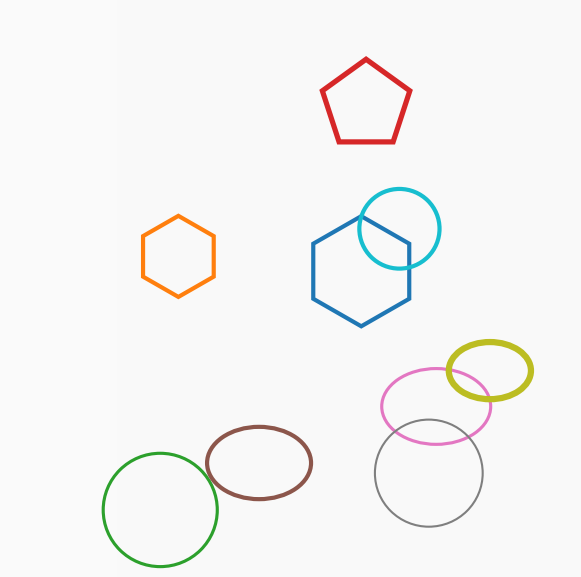[{"shape": "hexagon", "thickness": 2, "radius": 0.48, "center": [0.622, 0.529]}, {"shape": "hexagon", "thickness": 2, "radius": 0.35, "center": [0.307, 0.555]}, {"shape": "circle", "thickness": 1.5, "radius": 0.49, "center": [0.276, 0.116]}, {"shape": "pentagon", "thickness": 2.5, "radius": 0.4, "center": [0.63, 0.817]}, {"shape": "oval", "thickness": 2, "radius": 0.45, "center": [0.446, 0.197]}, {"shape": "oval", "thickness": 1.5, "radius": 0.47, "center": [0.75, 0.295]}, {"shape": "circle", "thickness": 1, "radius": 0.46, "center": [0.738, 0.18]}, {"shape": "oval", "thickness": 3, "radius": 0.35, "center": [0.843, 0.357]}, {"shape": "circle", "thickness": 2, "radius": 0.34, "center": [0.687, 0.603]}]